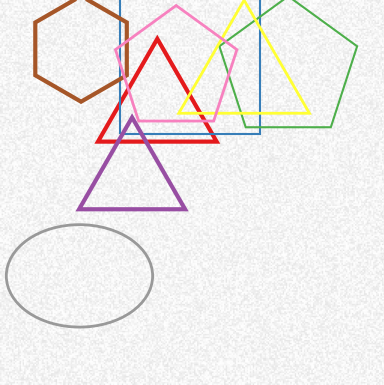[{"shape": "triangle", "thickness": 3, "radius": 0.89, "center": [0.409, 0.721]}, {"shape": "square", "thickness": 1.5, "radius": 0.91, "center": [0.493, 0.834]}, {"shape": "pentagon", "thickness": 1.5, "radius": 0.94, "center": [0.749, 0.822]}, {"shape": "triangle", "thickness": 3, "radius": 0.79, "center": [0.343, 0.536]}, {"shape": "triangle", "thickness": 2, "radius": 0.98, "center": [0.634, 0.804]}, {"shape": "hexagon", "thickness": 3, "radius": 0.69, "center": [0.211, 0.873]}, {"shape": "pentagon", "thickness": 2, "radius": 0.83, "center": [0.458, 0.82]}, {"shape": "oval", "thickness": 2, "radius": 0.95, "center": [0.206, 0.283]}]